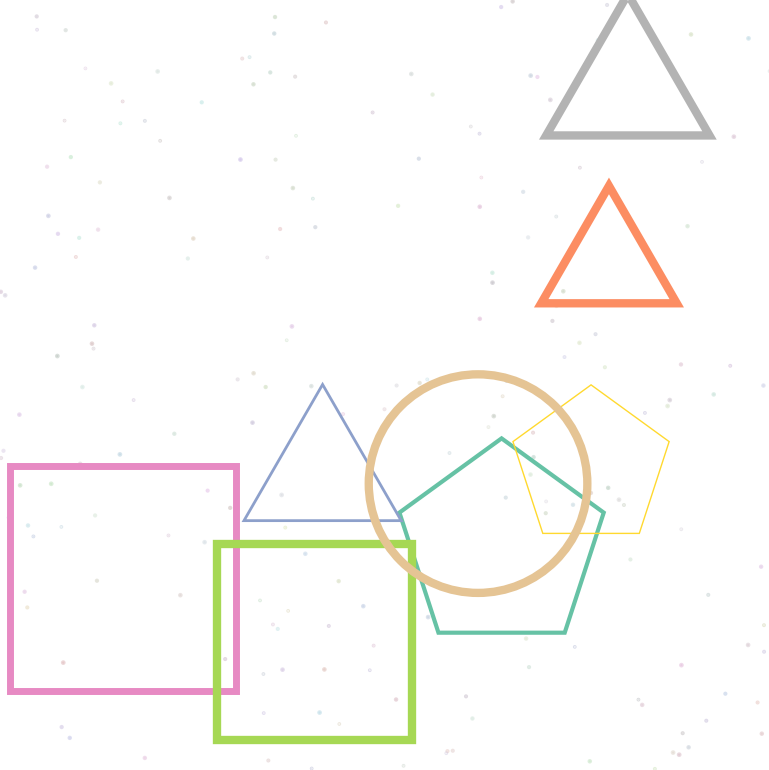[{"shape": "pentagon", "thickness": 1.5, "radius": 0.7, "center": [0.651, 0.291]}, {"shape": "triangle", "thickness": 3, "radius": 0.51, "center": [0.791, 0.657]}, {"shape": "triangle", "thickness": 1, "radius": 0.59, "center": [0.419, 0.383]}, {"shape": "square", "thickness": 2.5, "radius": 0.73, "center": [0.159, 0.249]}, {"shape": "square", "thickness": 3, "radius": 0.63, "center": [0.409, 0.166]}, {"shape": "pentagon", "thickness": 0.5, "radius": 0.53, "center": [0.768, 0.394]}, {"shape": "circle", "thickness": 3, "radius": 0.71, "center": [0.621, 0.372]}, {"shape": "triangle", "thickness": 3, "radius": 0.61, "center": [0.815, 0.885]}]